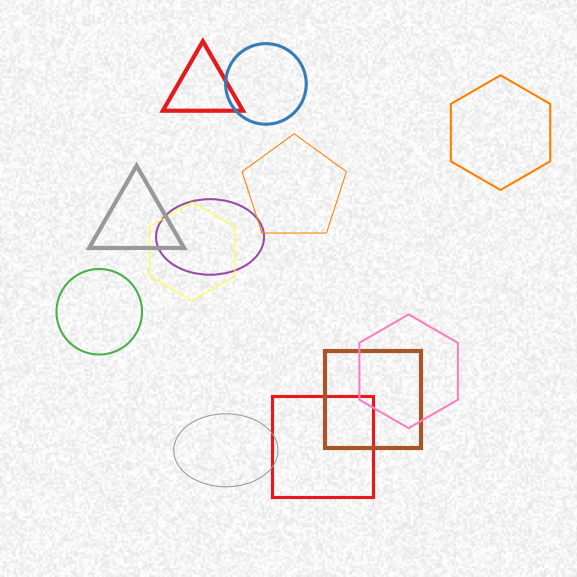[{"shape": "square", "thickness": 1.5, "radius": 0.44, "center": [0.558, 0.227]}, {"shape": "triangle", "thickness": 2, "radius": 0.4, "center": [0.351, 0.848]}, {"shape": "circle", "thickness": 1.5, "radius": 0.35, "center": [0.46, 0.854]}, {"shape": "circle", "thickness": 1, "radius": 0.37, "center": [0.172, 0.459]}, {"shape": "oval", "thickness": 1, "radius": 0.47, "center": [0.364, 0.589]}, {"shape": "pentagon", "thickness": 0.5, "radius": 0.48, "center": [0.51, 0.672]}, {"shape": "hexagon", "thickness": 1, "radius": 0.5, "center": [0.867, 0.769]}, {"shape": "hexagon", "thickness": 0.5, "radius": 0.43, "center": [0.333, 0.564]}, {"shape": "square", "thickness": 2, "radius": 0.42, "center": [0.646, 0.307]}, {"shape": "hexagon", "thickness": 1, "radius": 0.49, "center": [0.708, 0.356]}, {"shape": "triangle", "thickness": 2, "radius": 0.47, "center": [0.237, 0.617]}, {"shape": "oval", "thickness": 0.5, "radius": 0.45, "center": [0.391, 0.219]}]